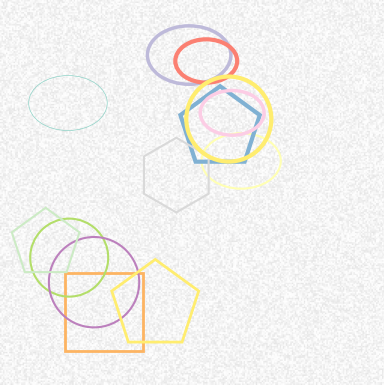[{"shape": "oval", "thickness": 0.5, "radius": 0.51, "center": [0.177, 0.732]}, {"shape": "oval", "thickness": 1.5, "radius": 0.51, "center": [0.626, 0.582]}, {"shape": "oval", "thickness": 2.5, "radius": 0.54, "center": [0.491, 0.857]}, {"shape": "oval", "thickness": 3, "radius": 0.4, "center": [0.536, 0.842]}, {"shape": "pentagon", "thickness": 3, "radius": 0.54, "center": [0.572, 0.668]}, {"shape": "square", "thickness": 2, "radius": 0.51, "center": [0.271, 0.191]}, {"shape": "circle", "thickness": 1.5, "radius": 0.51, "center": [0.18, 0.331]}, {"shape": "oval", "thickness": 2.5, "radius": 0.41, "center": [0.603, 0.707]}, {"shape": "hexagon", "thickness": 1.5, "radius": 0.49, "center": [0.458, 0.545]}, {"shape": "circle", "thickness": 1.5, "radius": 0.59, "center": [0.244, 0.267]}, {"shape": "pentagon", "thickness": 1.5, "radius": 0.46, "center": [0.119, 0.368]}, {"shape": "pentagon", "thickness": 2, "radius": 0.59, "center": [0.403, 0.207]}, {"shape": "circle", "thickness": 3, "radius": 0.55, "center": [0.594, 0.691]}]